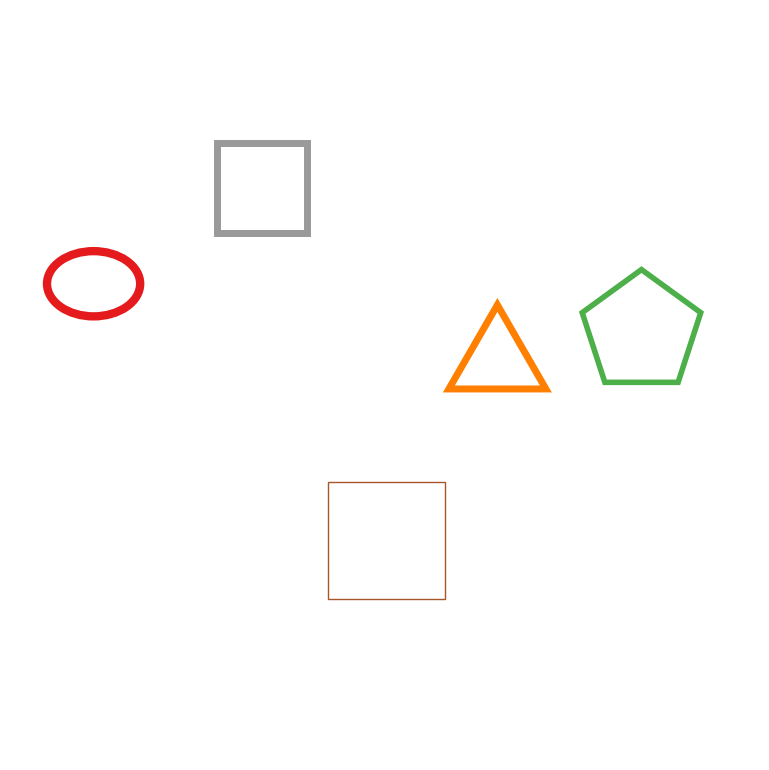[{"shape": "oval", "thickness": 3, "radius": 0.3, "center": [0.122, 0.631]}, {"shape": "pentagon", "thickness": 2, "radius": 0.4, "center": [0.833, 0.569]}, {"shape": "triangle", "thickness": 2.5, "radius": 0.36, "center": [0.646, 0.531]}, {"shape": "square", "thickness": 0.5, "radius": 0.38, "center": [0.502, 0.298]}, {"shape": "square", "thickness": 2.5, "radius": 0.29, "center": [0.341, 0.756]}]